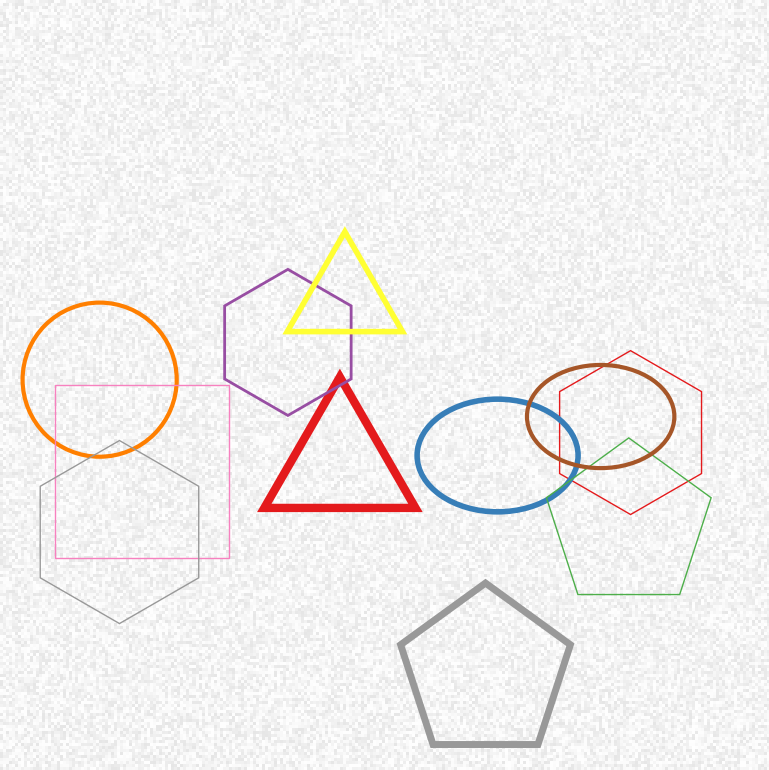[{"shape": "triangle", "thickness": 3, "radius": 0.57, "center": [0.441, 0.397]}, {"shape": "hexagon", "thickness": 0.5, "radius": 0.53, "center": [0.819, 0.438]}, {"shape": "oval", "thickness": 2, "radius": 0.52, "center": [0.646, 0.408]}, {"shape": "pentagon", "thickness": 0.5, "radius": 0.56, "center": [0.817, 0.319]}, {"shape": "hexagon", "thickness": 1, "radius": 0.47, "center": [0.374, 0.555]}, {"shape": "circle", "thickness": 1.5, "radius": 0.5, "center": [0.129, 0.507]}, {"shape": "triangle", "thickness": 2, "radius": 0.43, "center": [0.448, 0.613]}, {"shape": "oval", "thickness": 1.5, "radius": 0.48, "center": [0.78, 0.459]}, {"shape": "square", "thickness": 0.5, "radius": 0.56, "center": [0.184, 0.388]}, {"shape": "pentagon", "thickness": 2.5, "radius": 0.58, "center": [0.631, 0.127]}, {"shape": "hexagon", "thickness": 0.5, "radius": 0.59, "center": [0.155, 0.309]}]